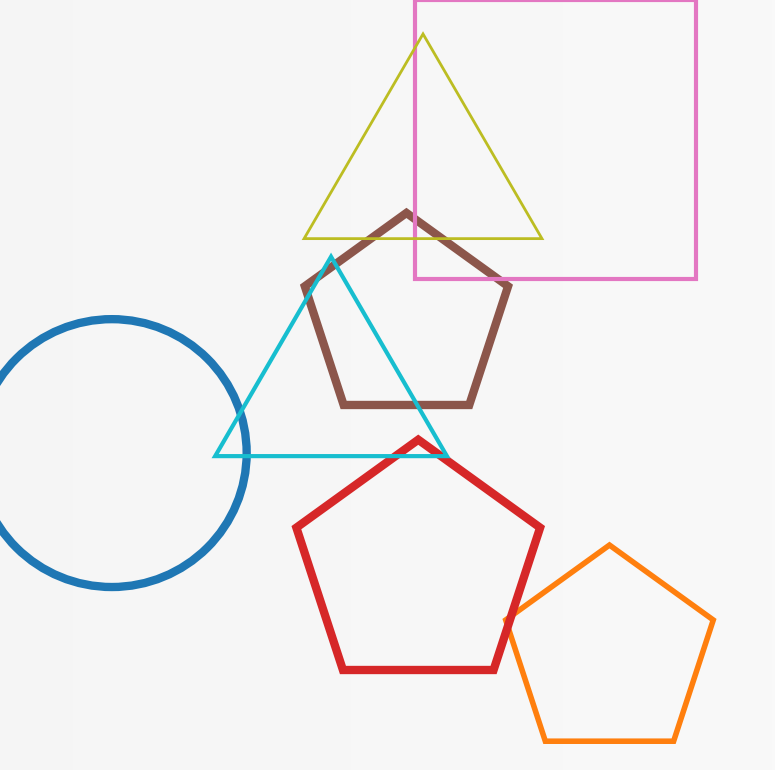[{"shape": "circle", "thickness": 3, "radius": 0.87, "center": [0.144, 0.412]}, {"shape": "pentagon", "thickness": 2, "radius": 0.7, "center": [0.786, 0.151]}, {"shape": "pentagon", "thickness": 3, "radius": 0.83, "center": [0.54, 0.264]}, {"shape": "pentagon", "thickness": 3, "radius": 0.69, "center": [0.524, 0.586]}, {"shape": "square", "thickness": 1.5, "radius": 0.91, "center": [0.717, 0.819]}, {"shape": "triangle", "thickness": 1, "radius": 0.89, "center": [0.546, 0.779]}, {"shape": "triangle", "thickness": 1.5, "radius": 0.86, "center": [0.427, 0.494]}]